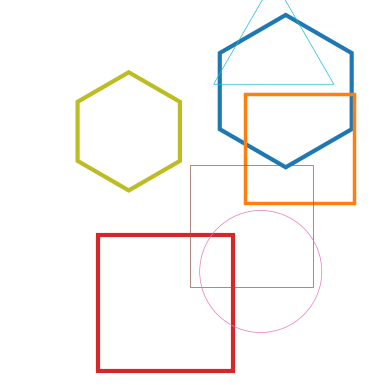[{"shape": "hexagon", "thickness": 3, "radius": 0.99, "center": [0.742, 0.763]}, {"shape": "square", "thickness": 2.5, "radius": 0.71, "center": [0.779, 0.615]}, {"shape": "square", "thickness": 3, "radius": 0.88, "center": [0.431, 0.213]}, {"shape": "square", "thickness": 0.5, "radius": 0.79, "center": [0.653, 0.412]}, {"shape": "circle", "thickness": 0.5, "radius": 0.79, "center": [0.677, 0.295]}, {"shape": "hexagon", "thickness": 3, "radius": 0.77, "center": [0.334, 0.659]}, {"shape": "triangle", "thickness": 0.5, "radius": 0.9, "center": [0.711, 0.871]}]